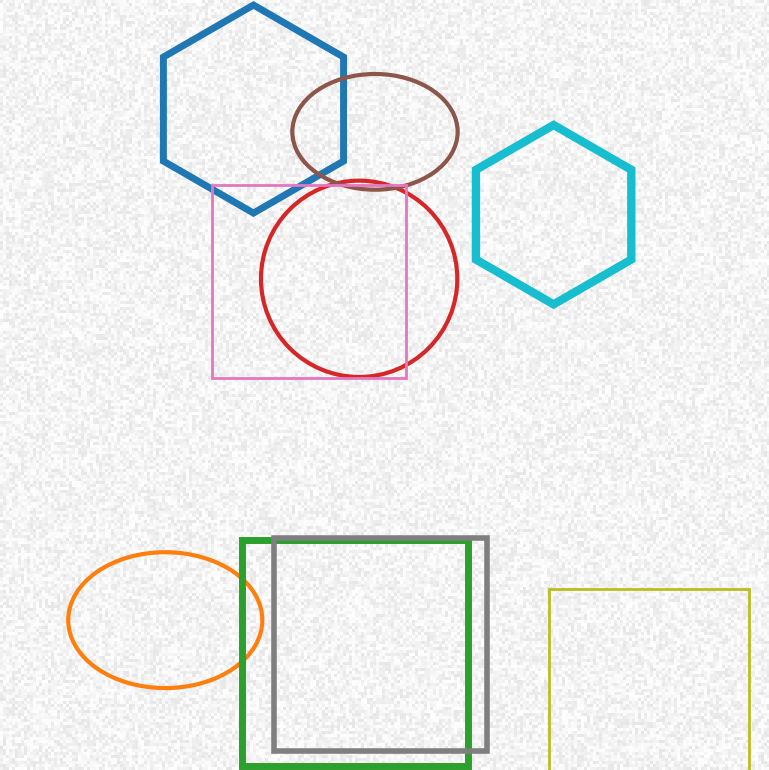[{"shape": "hexagon", "thickness": 2.5, "radius": 0.68, "center": [0.329, 0.858]}, {"shape": "oval", "thickness": 1.5, "radius": 0.63, "center": [0.215, 0.195]}, {"shape": "square", "thickness": 2.5, "radius": 0.73, "center": [0.461, 0.152]}, {"shape": "circle", "thickness": 1.5, "radius": 0.64, "center": [0.466, 0.638]}, {"shape": "oval", "thickness": 1.5, "radius": 0.54, "center": [0.487, 0.829]}, {"shape": "square", "thickness": 1, "radius": 0.63, "center": [0.401, 0.634]}, {"shape": "square", "thickness": 2, "radius": 0.69, "center": [0.494, 0.163]}, {"shape": "square", "thickness": 1, "radius": 0.65, "center": [0.843, 0.105]}, {"shape": "hexagon", "thickness": 3, "radius": 0.58, "center": [0.719, 0.721]}]